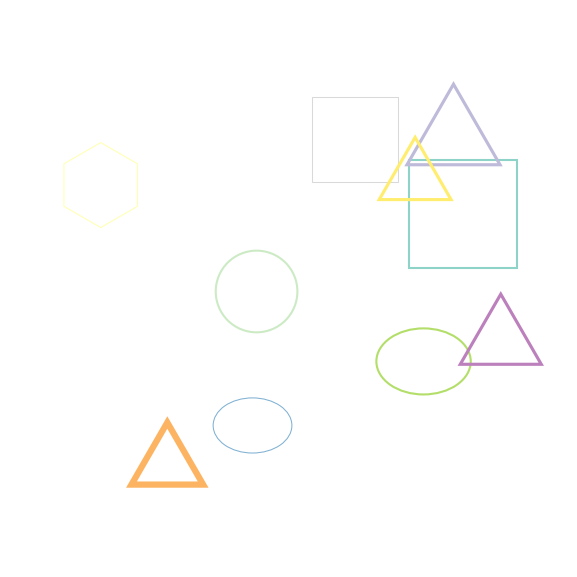[{"shape": "square", "thickness": 1, "radius": 0.47, "center": [0.802, 0.629]}, {"shape": "hexagon", "thickness": 0.5, "radius": 0.37, "center": [0.174, 0.679]}, {"shape": "triangle", "thickness": 1.5, "radius": 0.46, "center": [0.785, 0.76]}, {"shape": "oval", "thickness": 0.5, "radius": 0.34, "center": [0.437, 0.262]}, {"shape": "triangle", "thickness": 3, "radius": 0.36, "center": [0.29, 0.196]}, {"shape": "oval", "thickness": 1, "radius": 0.41, "center": [0.733, 0.373]}, {"shape": "square", "thickness": 0.5, "radius": 0.37, "center": [0.615, 0.758]}, {"shape": "triangle", "thickness": 1.5, "radius": 0.4, "center": [0.867, 0.409]}, {"shape": "circle", "thickness": 1, "radius": 0.35, "center": [0.444, 0.494]}, {"shape": "triangle", "thickness": 1.5, "radius": 0.36, "center": [0.719, 0.689]}]